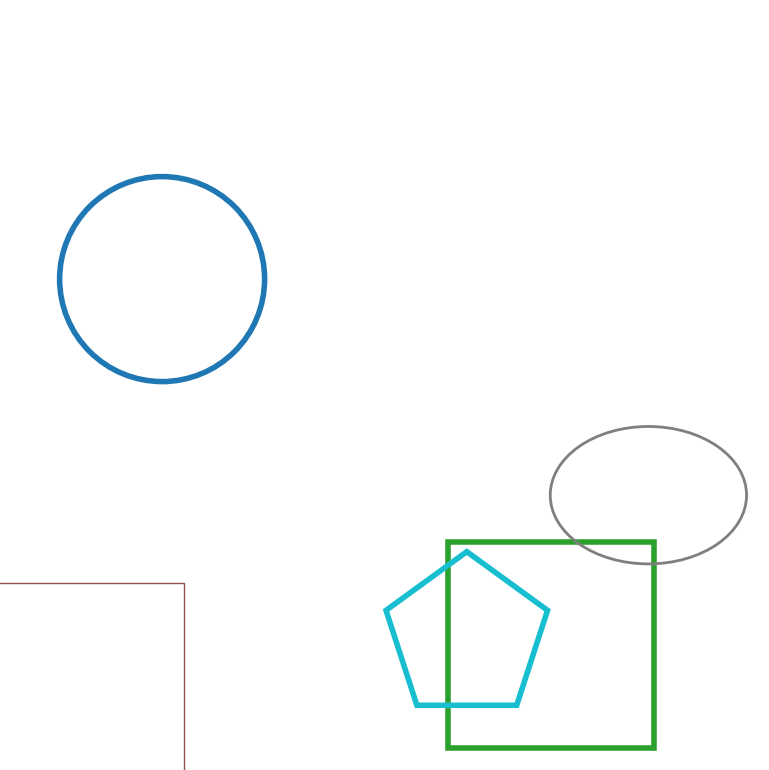[{"shape": "circle", "thickness": 2, "radius": 0.67, "center": [0.211, 0.638]}, {"shape": "square", "thickness": 2, "radius": 0.67, "center": [0.716, 0.163]}, {"shape": "square", "thickness": 0.5, "radius": 0.69, "center": [0.102, 0.106]}, {"shape": "oval", "thickness": 1, "radius": 0.64, "center": [0.842, 0.357]}, {"shape": "pentagon", "thickness": 2, "radius": 0.55, "center": [0.606, 0.173]}]